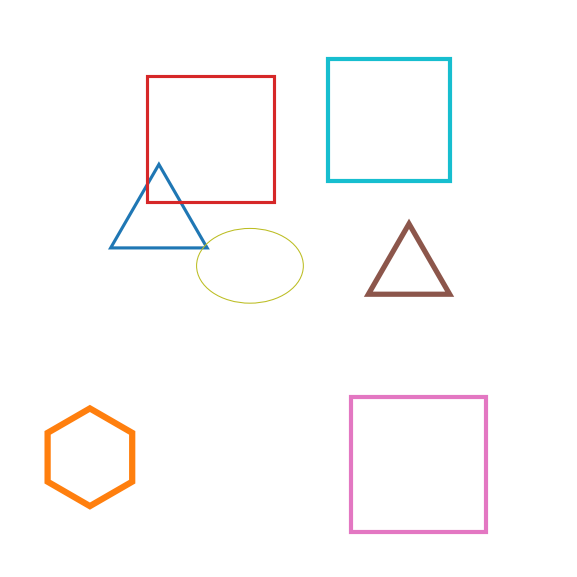[{"shape": "triangle", "thickness": 1.5, "radius": 0.48, "center": [0.275, 0.618]}, {"shape": "hexagon", "thickness": 3, "radius": 0.42, "center": [0.156, 0.207]}, {"shape": "square", "thickness": 1.5, "radius": 0.55, "center": [0.365, 0.758]}, {"shape": "triangle", "thickness": 2.5, "radius": 0.41, "center": [0.708, 0.53]}, {"shape": "square", "thickness": 2, "radius": 0.58, "center": [0.724, 0.195]}, {"shape": "oval", "thickness": 0.5, "radius": 0.46, "center": [0.433, 0.539]}, {"shape": "square", "thickness": 2, "radius": 0.53, "center": [0.674, 0.791]}]